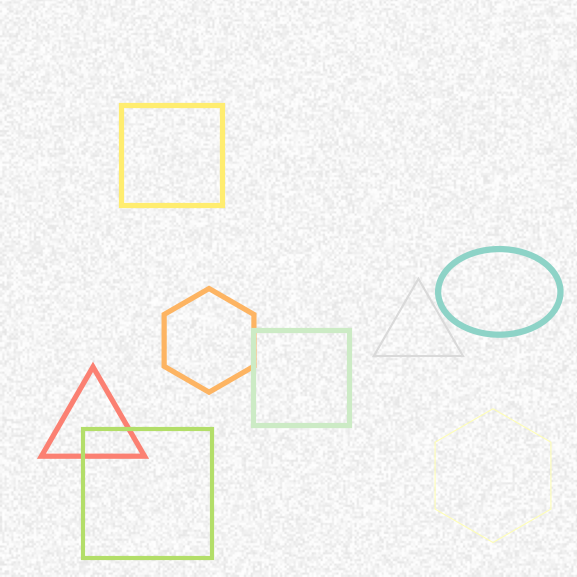[{"shape": "oval", "thickness": 3, "radius": 0.53, "center": [0.865, 0.494]}, {"shape": "hexagon", "thickness": 0.5, "radius": 0.58, "center": [0.854, 0.176]}, {"shape": "triangle", "thickness": 2.5, "radius": 0.52, "center": [0.161, 0.261]}, {"shape": "hexagon", "thickness": 2.5, "radius": 0.45, "center": [0.362, 0.41]}, {"shape": "square", "thickness": 2, "radius": 0.56, "center": [0.256, 0.144]}, {"shape": "triangle", "thickness": 1, "radius": 0.45, "center": [0.725, 0.427]}, {"shape": "square", "thickness": 2.5, "radius": 0.41, "center": [0.521, 0.345]}, {"shape": "square", "thickness": 2.5, "radius": 0.44, "center": [0.297, 0.731]}]